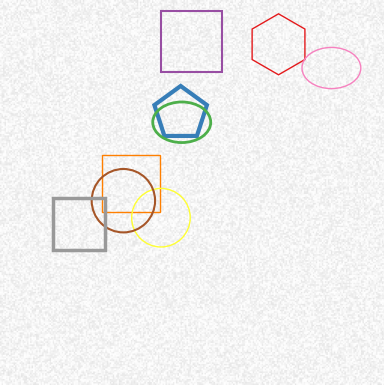[{"shape": "hexagon", "thickness": 1, "radius": 0.4, "center": [0.723, 0.885]}, {"shape": "pentagon", "thickness": 3, "radius": 0.36, "center": [0.469, 0.705]}, {"shape": "oval", "thickness": 2, "radius": 0.38, "center": [0.472, 0.682]}, {"shape": "square", "thickness": 1.5, "radius": 0.39, "center": [0.498, 0.893]}, {"shape": "square", "thickness": 1, "radius": 0.38, "center": [0.339, 0.523]}, {"shape": "circle", "thickness": 1, "radius": 0.38, "center": [0.418, 0.435]}, {"shape": "circle", "thickness": 1.5, "radius": 0.41, "center": [0.32, 0.479]}, {"shape": "oval", "thickness": 1, "radius": 0.38, "center": [0.861, 0.823]}, {"shape": "square", "thickness": 2.5, "radius": 0.34, "center": [0.206, 0.418]}]